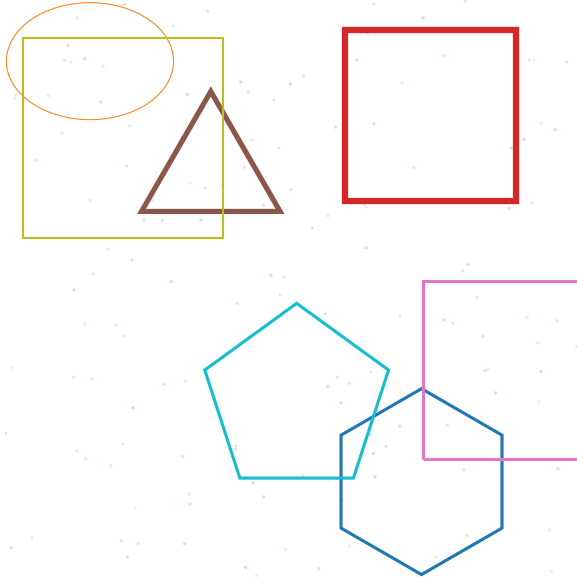[{"shape": "hexagon", "thickness": 1.5, "radius": 0.8, "center": [0.73, 0.165]}, {"shape": "oval", "thickness": 0.5, "radius": 0.72, "center": [0.156, 0.893]}, {"shape": "square", "thickness": 3, "radius": 0.74, "center": [0.745, 0.798]}, {"shape": "triangle", "thickness": 2.5, "radius": 0.69, "center": [0.365, 0.702]}, {"shape": "square", "thickness": 1.5, "radius": 0.77, "center": [0.886, 0.358]}, {"shape": "square", "thickness": 1, "radius": 0.87, "center": [0.213, 0.759]}, {"shape": "pentagon", "thickness": 1.5, "radius": 0.84, "center": [0.514, 0.307]}]